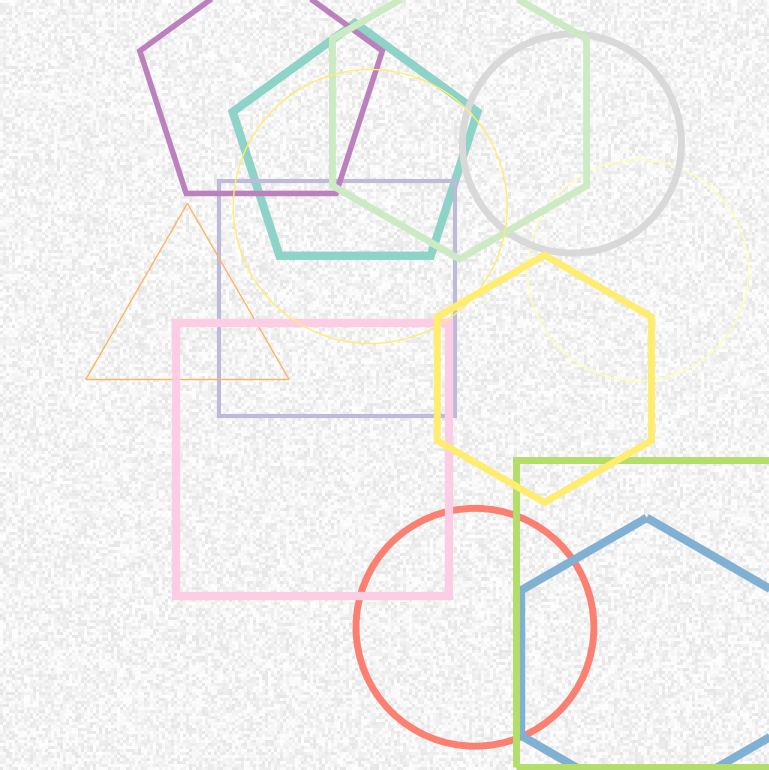[{"shape": "pentagon", "thickness": 3, "radius": 0.84, "center": [0.461, 0.803]}, {"shape": "circle", "thickness": 0.5, "radius": 0.72, "center": [0.828, 0.649]}, {"shape": "square", "thickness": 1.5, "radius": 0.76, "center": [0.438, 0.612]}, {"shape": "circle", "thickness": 2.5, "radius": 0.77, "center": [0.617, 0.185]}, {"shape": "hexagon", "thickness": 3, "radius": 0.94, "center": [0.84, 0.139]}, {"shape": "triangle", "thickness": 0.5, "radius": 0.76, "center": [0.243, 0.583]}, {"shape": "square", "thickness": 2.5, "radius": 1.0, "center": [0.87, 0.203]}, {"shape": "square", "thickness": 3, "radius": 0.89, "center": [0.406, 0.403]}, {"shape": "circle", "thickness": 2.5, "radius": 0.71, "center": [0.743, 0.814]}, {"shape": "pentagon", "thickness": 2, "radius": 0.83, "center": [0.339, 0.883]}, {"shape": "hexagon", "thickness": 2.5, "radius": 0.95, "center": [0.597, 0.854]}, {"shape": "hexagon", "thickness": 2.5, "radius": 0.8, "center": [0.707, 0.508]}, {"shape": "circle", "thickness": 0.5, "radius": 0.89, "center": [0.481, 0.732]}]